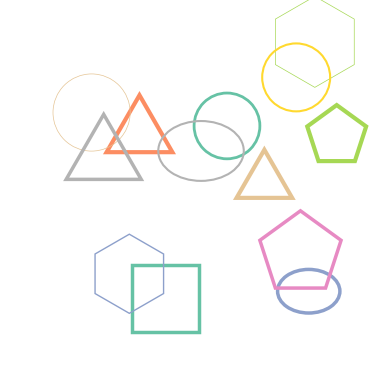[{"shape": "square", "thickness": 2.5, "radius": 0.43, "center": [0.43, 0.225]}, {"shape": "circle", "thickness": 2, "radius": 0.43, "center": [0.59, 0.673]}, {"shape": "triangle", "thickness": 3, "radius": 0.49, "center": [0.362, 0.654]}, {"shape": "oval", "thickness": 2.5, "radius": 0.4, "center": [0.802, 0.244]}, {"shape": "hexagon", "thickness": 1, "radius": 0.51, "center": [0.336, 0.289]}, {"shape": "pentagon", "thickness": 2.5, "radius": 0.55, "center": [0.78, 0.341]}, {"shape": "pentagon", "thickness": 3, "radius": 0.4, "center": [0.875, 0.647]}, {"shape": "hexagon", "thickness": 0.5, "radius": 0.59, "center": [0.818, 0.891]}, {"shape": "circle", "thickness": 1.5, "radius": 0.44, "center": [0.769, 0.799]}, {"shape": "circle", "thickness": 0.5, "radius": 0.5, "center": [0.238, 0.708]}, {"shape": "triangle", "thickness": 3, "radius": 0.42, "center": [0.687, 0.528]}, {"shape": "triangle", "thickness": 2.5, "radius": 0.56, "center": [0.269, 0.59]}, {"shape": "oval", "thickness": 1.5, "radius": 0.56, "center": [0.522, 0.608]}]